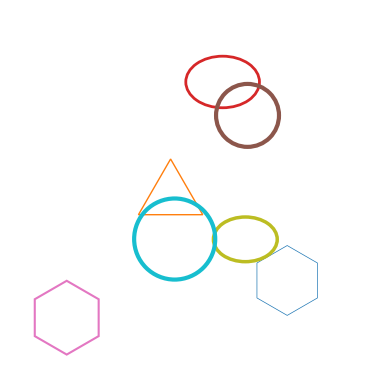[{"shape": "hexagon", "thickness": 0.5, "radius": 0.45, "center": [0.746, 0.272]}, {"shape": "triangle", "thickness": 1, "radius": 0.48, "center": [0.443, 0.491]}, {"shape": "oval", "thickness": 2, "radius": 0.48, "center": [0.578, 0.787]}, {"shape": "circle", "thickness": 3, "radius": 0.41, "center": [0.643, 0.7]}, {"shape": "hexagon", "thickness": 1.5, "radius": 0.48, "center": [0.173, 0.175]}, {"shape": "oval", "thickness": 2.5, "radius": 0.41, "center": [0.637, 0.378]}, {"shape": "circle", "thickness": 3, "radius": 0.53, "center": [0.454, 0.379]}]